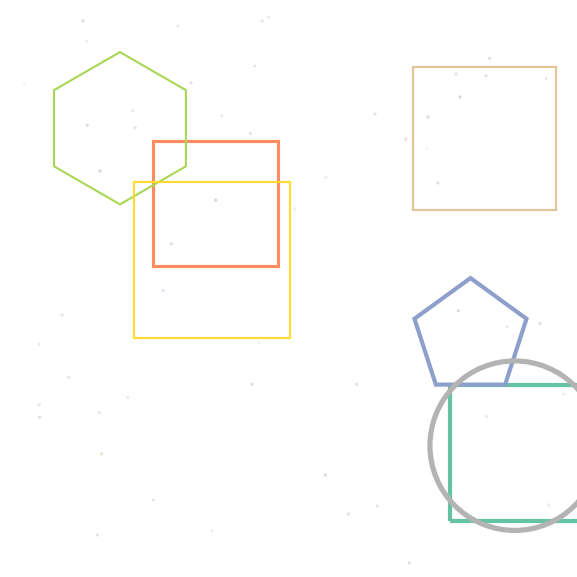[{"shape": "square", "thickness": 2, "radius": 0.59, "center": [0.898, 0.215]}, {"shape": "square", "thickness": 1.5, "radius": 0.54, "center": [0.373, 0.647]}, {"shape": "pentagon", "thickness": 2, "radius": 0.51, "center": [0.815, 0.416]}, {"shape": "hexagon", "thickness": 1, "radius": 0.66, "center": [0.208, 0.777]}, {"shape": "square", "thickness": 1, "radius": 0.68, "center": [0.367, 0.549]}, {"shape": "square", "thickness": 1, "radius": 0.62, "center": [0.839, 0.76]}, {"shape": "circle", "thickness": 2.5, "radius": 0.73, "center": [0.891, 0.227]}]